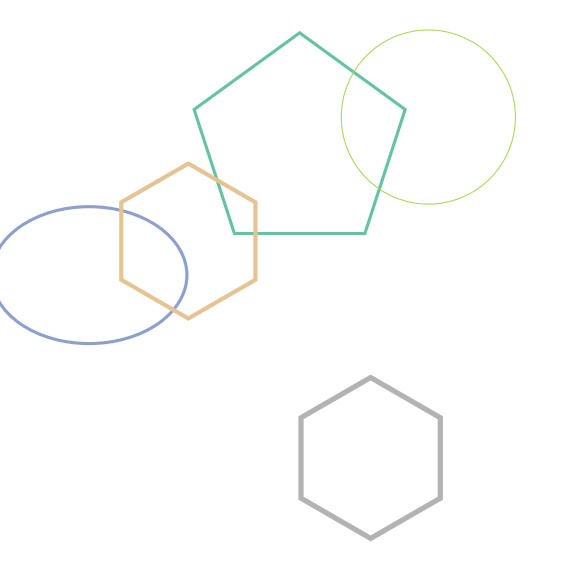[{"shape": "pentagon", "thickness": 1.5, "radius": 0.96, "center": [0.519, 0.75]}, {"shape": "oval", "thickness": 1.5, "radius": 0.85, "center": [0.154, 0.523]}, {"shape": "circle", "thickness": 0.5, "radius": 0.75, "center": [0.742, 0.796]}, {"shape": "hexagon", "thickness": 2, "radius": 0.67, "center": [0.326, 0.582]}, {"shape": "hexagon", "thickness": 2.5, "radius": 0.7, "center": [0.642, 0.206]}]